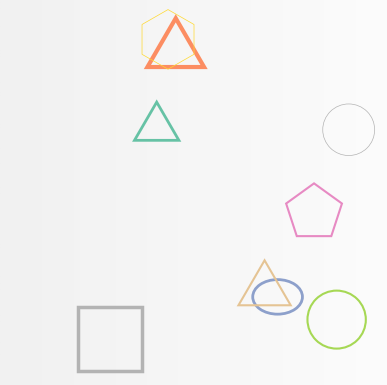[{"shape": "triangle", "thickness": 2, "radius": 0.33, "center": [0.404, 0.669]}, {"shape": "triangle", "thickness": 3, "radius": 0.42, "center": [0.453, 0.868]}, {"shape": "oval", "thickness": 2, "radius": 0.32, "center": [0.716, 0.229]}, {"shape": "pentagon", "thickness": 1.5, "radius": 0.38, "center": [0.81, 0.448]}, {"shape": "circle", "thickness": 1.5, "radius": 0.38, "center": [0.869, 0.17]}, {"shape": "hexagon", "thickness": 0.5, "radius": 0.39, "center": [0.434, 0.898]}, {"shape": "triangle", "thickness": 1.5, "radius": 0.39, "center": [0.683, 0.246]}, {"shape": "circle", "thickness": 0.5, "radius": 0.34, "center": [0.9, 0.663]}, {"shape": "square", "thickness": 2.5, "radius": 0.41, "center": [0.283, 0.12]}]